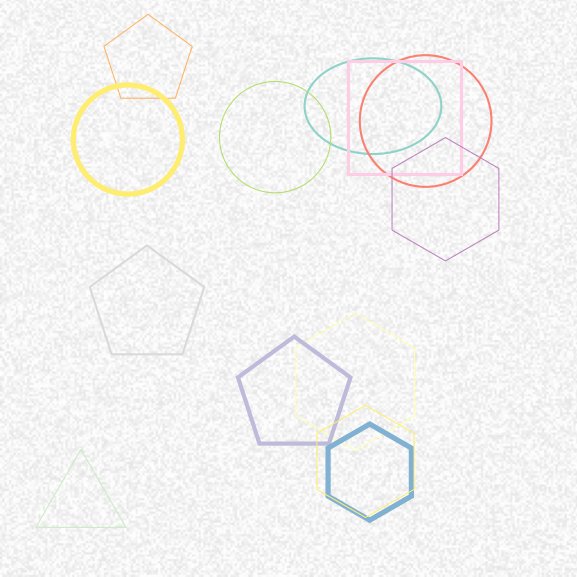[{"shape": "oval", "thickness": 1, "radius": 0.59, "center": [0.646, 0.815]}, {"shape": "hexagon", "thickness": 0.5, "radius": 0.59, "center": [0.615, 0.338]}, {"shape": "pentagon", "thickness": 2, "radius": 0.51, "center": [0.509, 0.314]}, {"shape": "circle", "thickness": 1, "radius": 0.57, "center": [0.737, 0.79]}, {"shape": "hexagon", "thickness": 2.5, "radius": 0.42, "center": [0.64, 0.182]}, {"shape": "pentagon", "thickness": 0.5, "radius": 0.4, "center": [0.256, 0.894]}, {"shape": "circle", "thickness": 0.5, "radius": 0.48, "center": [0.476, 0.762]}, {"shape": "square", "thickness": 1.5, "radius": 0.49, "center": [0.7, 0.795]}, {"shape": "pentagon", "thickness": 1, "radius": 0.52, "center": [0.255, 0.47]}, {"shape": "hexagon", "thickness": 0.5, "radius": 0.53, "center": [0.771, 0.654]}, {"shape": "triangle", "thickness": 0.5, "radius": 0.45, "center": [0.14, 0.131]}, {"shape": "circle", "thickness": 2.5, "radius": 0.47, "center": [0.221, 0.758]}, {"shape": "hexagon", "thickness": 0.5, "radius": 0.49, "center": [0.633, 0.2]}]